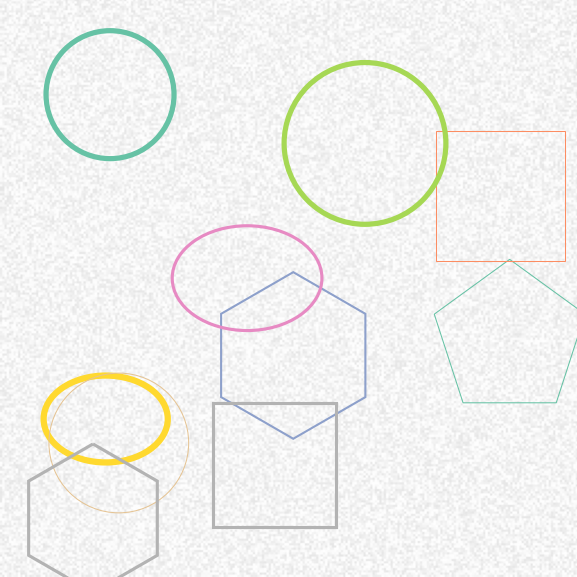[{"shape": "circle", "thickness": 2.5, "radius": 0.55, "center": [0.191, 0.835]}, {"shape": "pentagon", "thickness": 0.5, "radius": 0.69, "center": [0.883, 0.413]}, {"shape": "square", "thickness": 0.5, "radius": 0.56, "center": [0.866, 0.659]}, {"shape": "hexagon", "thickness": 1, "radius": 0.72, "center": [0.508, 0.384]}, {"shape": "oval", "thickness": 1.5, "radius": 0.65, "center": [0.428, 0.517]}, {"shape": "circle", "thickness": 2.5, "radius": 0.7, "center": [0.632, 0.751]}, {"shape": "oval", "thickness": 3, "radius": 0.54, "center": [0.183, 0.274]}, {"shape": "circle", "thickness": 0.5, "radius": 0.6, "center": [0.206, 0.232]}, {"shape": "hexagon", "thickness": 1.5, "radius": 0.64, "center": [0.161, 0.102]}, {"shape": "square", "thickness": 1.5, "radius": 0.53, "center": [0.475, 0.194]}]